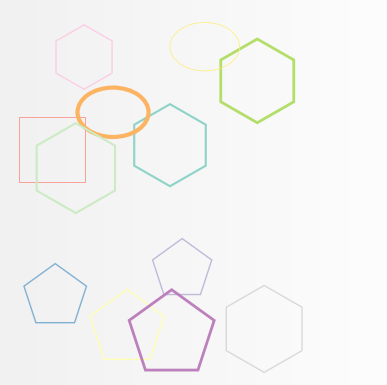[{"shape": "hexagon", "thickness": 1.5, "radius": 0.53, "center": [0.439, 0.623]}, {"shape": "pentagon", "thickness": 1, "radius": 0.5, "center": [0.328, 0.148]}, {"shape": "pentagon", "thickness": 1, "radius": 0.4, "center": [0.47, 0.3]}, {"shape": "square", "thickness": 0.5, "radius": 0.42, "center": [0.134, 0.612]}, {"shape": "pentagon", "thickness": 1, "radius": 0.42, "center": [0.142, 0.23]}, {"shape": "oval", "thickness": 3, "radius": 0.46, "center": [0.292, 0.708]}, {"shape": "hexagon", "thickness": 2, "radius": 0.54, "center": [0.664, 0.79]}, {"shape": "hexagon", "thickness": 1, "radius": 0.42, "center": [0.217, 0.852]}, {"shape": "hexagon", "thickness": 1, "radius": 0.56, "center": [0.682, 0.146]}, {"shape": "pentagon", "thickness": 2, "radius": 0.58, "center": [0.443, 0.132]}, {"shape": "hexagon", "thickness": 1.5, "radius": 0.58, "center": [0.196, 0.563]}, {"shape": "oval", "thickness": 0.5, "radius": 0.45, "center": [0.528, 0.879]}]